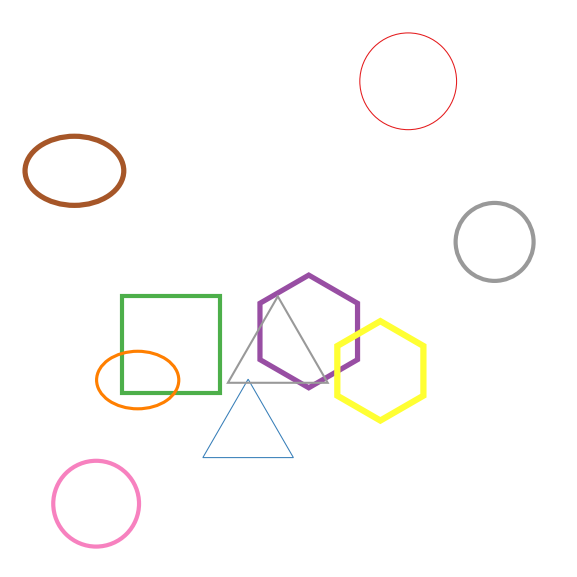[{"shape": "circle", "thickness": 0.5, "radius": 0.42, "center": [0.707, 0.858]}, {"shape": "triangle", "thickness": 0.5, "radius": 0.45, "center": [0.43, 0.252]}, {"shape": "square", "thickness": 2, "radius": 0.42, "center": [0.296, 0.402]}, {"shape": "hexagon", "thickness": 2.5, "radius": 0.49, "center": [0.535, 0.425]}, {"shape": "oval", "thickness": 1.5, "radius": 0.36, "center": [0.238, 0.341]}, {"shape": "hexagon", "thickness": 3, "radius": 0.43, "center": [0.659, 0.357]}, {"shape": "oval", "thickness": 2.5, "radius": 0.43, "center": [0.129, 0.703]}, {"shape": "circle", "thickness": 2, "radius": 0.37, "center": [0.166, 0.127]}, {"shape": "circle", "thickness": 2, "radius": 0.34, "center": [0.856, 0.58]}, {"shape": "triangle", "thickness": 1, "radius": 0.5, "center": [0.481, 0.386]}]